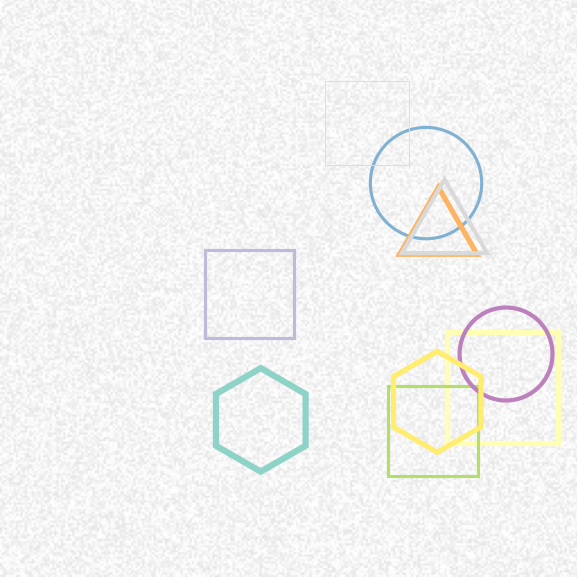[{"shape": "hexagon", "thickness": 3, "radius": 0.45, "center": [0.452, 0.272]}, {"shape": "square", "thickness": 2.5, "radius": 0.48, "center": [0.871, 0.328]}, {"shape": "square", "thickness": 1.5, "radius": 0.38, "center": [0.432, 0.49]}, {"shape": "circle", "thickness": 1.5, "radius": 0.48, "center": [0.738, 0.682]}, {"shape": "triangle", "thickness": 2.5, "radius": 0.39, "center": [0.759, 0.597]}, {"shape": "square", "thickness": 1.5, "radius": 0.39, "center": [0.75, 0.253]}, {"shape": "triangle", "thickness": 2, "radius": 0.43, "center": [0.77, 0.603]}, {"shape": "circle", "thickness": 2, "radius": 0.4, "center": [0.876, 0.386]}, {"shape": "square", "thickness": 0.5, "radius": 0.37, "center": [0.636, 0.786]}, {"shape": "hexagon", "thickness": 2.5, "radius": 0.44, "center": [0.757, 0.303]}]